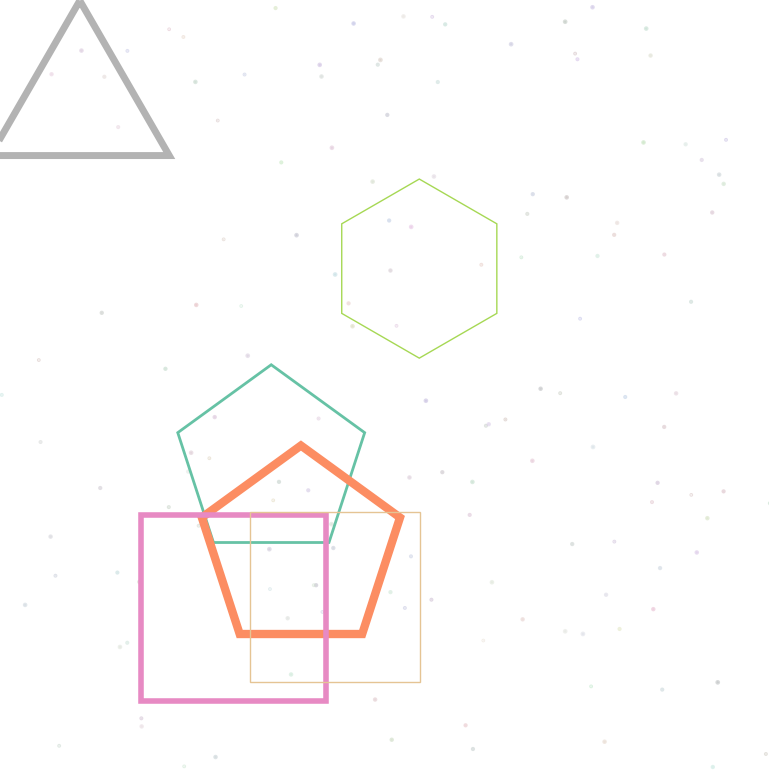[{"shape": "pentagon", "thickness": 1, "radius": 0.64, "center": [0.352, 0.399]}, {"shape": "pentagon", "thickness": 3, "radius": 0.68, "center": [0.391, 0.286]}, {"shape": "square", "thickness": 2, "radius": 0.6, "center": [0.303, 0.21]}, {"shape": "hexagon", "thickness": 0.5, "radius": 0.58, "center": [0.545, 0.651]}, {"shape": "square", "thickness": 0.5, "radius": 0.55, "center": [0.435, 0.225]}, {"shape": "triangle", "thickness": 2.5, "radius": 0.67, "center": [0.104, 0.865]}]